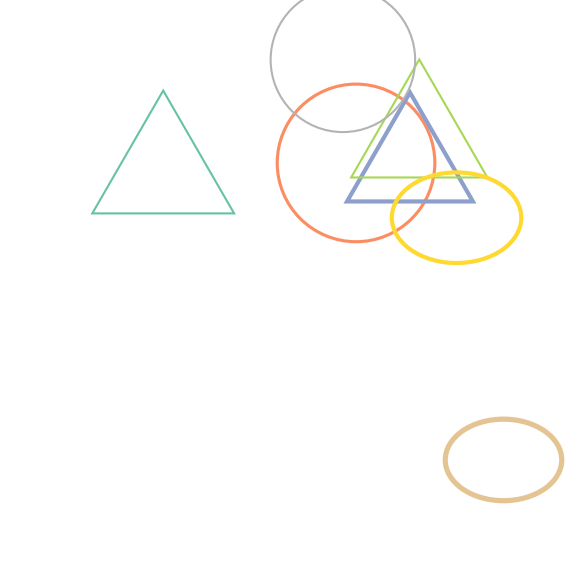[{"shape": "triangle", "thickness": 1, "radius": 0.71, "center": [0.283, 0.7]}, {"shape": "circle", "thickness": 1.5, "radius": 0.68, "center": [0.617, 0.717]}, {"shape": "triangle", "thickness": 2, "radius": 0.63, "center": [0.71, 0.713]}, {"shape": "triangle", "thickness": 1, "radius": 0.68, "center": [0.726, 0.76]}, {"shape": "oval", "thickness": 2, "radius": 0.56, "center": [0.791, 0.622]}, {"shape": "oval", "thickness": 2.5, "radius": 0.5, "center": [0.872, 0.203]}, {"shape": "circle", "thickness": 1, "radius": 0.63, "center": [0.594, 0.896]}]